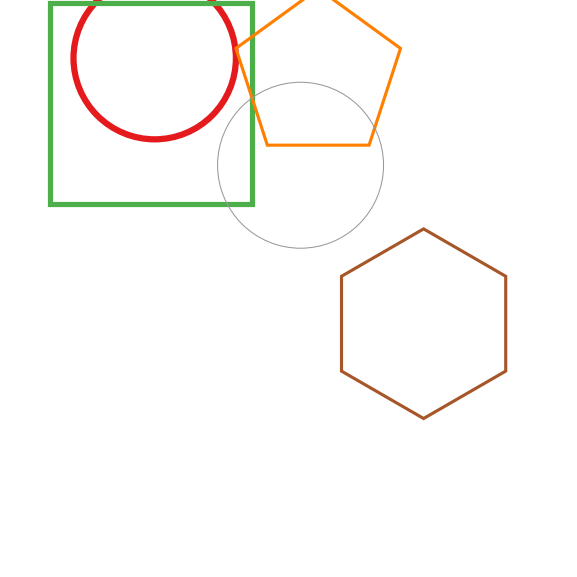[{"shape": "circle", "thickness": 3, "radius": 0.7, "center": [0.268, 0.898]}, {"shape": "square", "thickness": 2.5, "radius": 0.87, "center": [0.261, 0.82]}, {"shape": "pentagon", "thickness": 1.5, "radius": 0.75, "center": [0.551, 0.869]}, {"shape": "hexagon", "thickness": 1.5, "radius": 0.82, "center": [0.734, 0.439]}, {"shape": "circle", "thickness": 0.5, "radius": 0.72, "center": [0.52, 0.713]}]